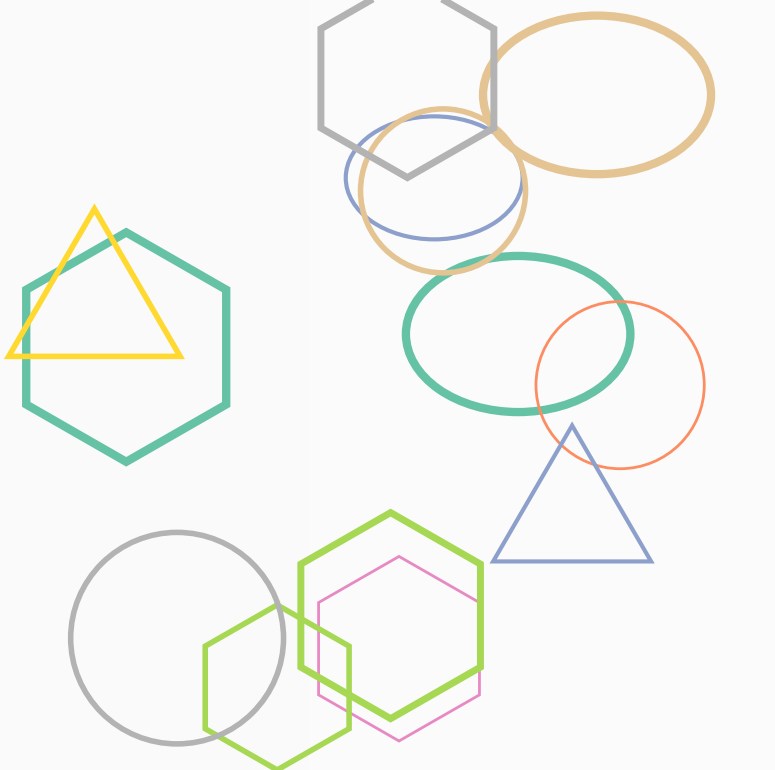[{"shape": "hexagon", "thickness": 3, "radius": 0.74, "center": [0.163, 0.549]}, {"shape": "oval", "thickness": 3, "radius": 0.72, "center": [0.669, 0.566]}, {"shape": "circle", "thickness": 1, "radius": 0.54, "center": [0.8, 0.5]}, {"shape": "oval", "thickness": 1.5, "radius": 0.57, "center": [0.56, 0.769]}, {"shape": "triangle", "thickness": 1.5, "radius": 0.59, "center": [0.738, 0.33]}, {"shape": "hexagon", "thickness": 1, "radius": 0.6, "center": [0.515, 0.158]}, {"shape": "hexagon", "thickness": 2, "radius": 0.54, "center": [0.358, 0.107]}, {"shape": "hexagon", "thickness": 2.5, "radius": 0.67, "center": [0.504, 0.2]}, {"shape": "triangle", "thickness": 2, "radius": 0.64, "center": [0.122, 0.601]}, {"shape": "oval", "thickness": 3, "radius": 0.74, "center": [0.77, 0.877]}, {"shape": "circle", "thickness": 2, "radius": 0.53, "center": [0.572, 0.752]}, {"shape": "circle", "thickness": 2, "radius": 0.69, "center": [0.229, 0.171]}, {"shape": "hexagon", "thickness": 2.5, "radius": 0.64, "center": [0.526, 0.898]}]